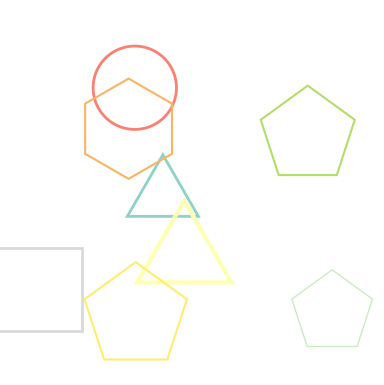[{"shape": "triangle", "thickness": 2, "radius": 0.53, "center": [0.423, 0.491]}, {"shape": "triangle", "thickness": 3, "radius": 0.71, "center": [0.479, 0.337]}, {"shape": "circle", "thickness": 2, "radius": 0.54, "center": [0.35, 0.772]}, {"shape": "hexagon", "thickness": 1.5, "radius": 0.65, "center": [0.334, 0.666]}, {"shape": "pentagon", "thickness": 1.5, "radius": 0.64, "center": [0.799, 0.649]}, {"shape": "square", "thickness": 2, "radius": 0.54, "center": [0.104, 0.247]}, {"shape": "pentagon", "thickness": 1, "radius": 0.55, "center": [0.863, 0.189]}, {"shape": "pentagon", "thickness": 1.5, "radius": 0.7, "center": [0.353, 0.179]}]